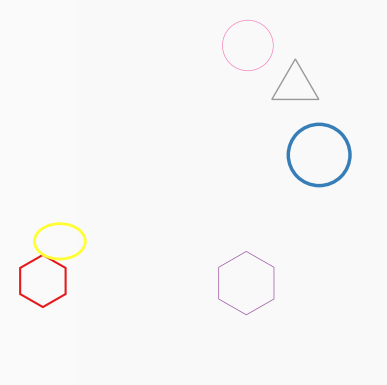[{"shape": "hexagon", "thickness": 1.5, "radius": 0.34, "center": [0.111, 0.27]}, {"shape": "circle", "thickness": 2.5, "radius": 0.4, "center": [0.824, 0.597]}, {"shape": "hexagon", "thickness": 0.5, "radius": 0.41, "center": [0.636, 0.265]}, {"shape": "oval", "thickness": 2, "radius": 0.33, "center": [0.154, 0.373]}, {"shape": "circle", "thickness": 0.5, "radius": 0.33, "center": [0.64, 0.882]}, {"shape": "triangle", "thickness": 1, "radius": 0.35, "center": [0.762, 0.777]}]